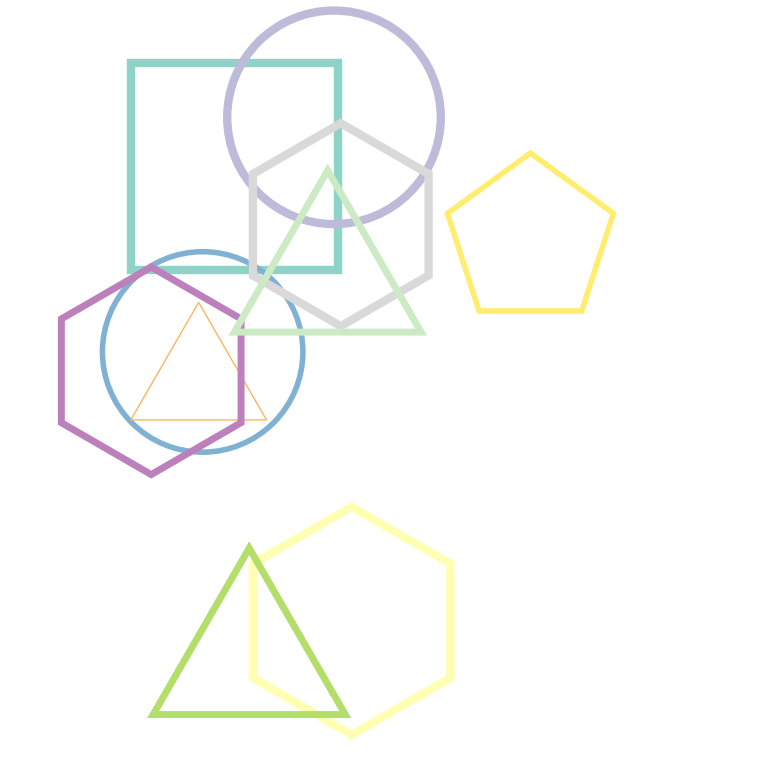[{"shape": "square", "thickness": 3, "radius": 0.67, "center": [0.304, 0.784]}, {"shape": "hexagon", "thickness": 3, "radius": 0.74, "center": [0.457, 0.194]}, {"shape": "circle", "thickness": 3, "radius": 0.69, "center": [0.434, 0.848]}, {"shape": "circle", "thickness": 2, "radius": 0.65, "center": [0.263, 0.543]}, {"shape": "triangle", "thickness": 0.5, "radius": 0.51, "center": [0.258, 0.506]}, {"shape": "triangle", "thickness": 2.5, "radius": 0.72, "center": [0.324, 0.144]}, {"shape": "hexagon", "thickness": 3, "radius": 0.66, "center": [0.443, 0.708]}, {"shape": "hexagon", "thickness": 2.5, "radius": 0.67, "center": [0.196, 0.518]}, {"shape": "triangle", "thickness": 2.5, "radius": 0.7, "center": [0.426, 0.639]}, {"shape": "pentagon", "thickness": 2, "radius": 0.57, "center": [0.689, 0.688]}]